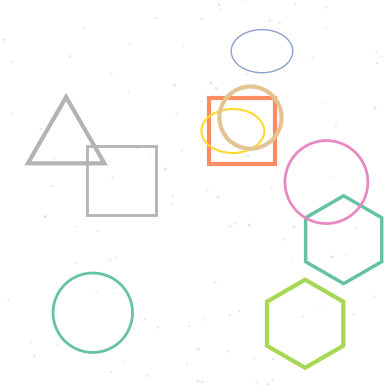[{"shape": "circle", "thickness": 2, "radius": 0.52, "center": [0.241, 0.188]}, {"shape": "hexagon", "thickness": 2.5, "radius": 0.57, "center": [0.893, 0.377]}, {"shape": "square", "thickness": 3, "radius": 0.43, "center": [0.628, 0.66]}, {"shape": "oval", "thickness": 1, "radius": 0.4, "center": [0.68, 0.867]}, {"shape": "circle", "thickness": 2, "radius": 0.54, "center": [0.848, 0.527]}, {"shape": "hexagon", "thickness": 3, "radius": 0.57, "center": [0.793, 0.159]}, {"shape": "oval", "thickness": 1.5, "radius": 0.41, "center": [0.605, 0.66]}, {"shape": "circle", "thickness": 3, "radius": 0.4, "center": [0.651, 0.695]}, {"shape": "square", "thickness": 2, "radius": 0.45, "center": [0.316, 0.531]}, {"shape": "triangle", "thickness": 3, "radius": 0.57, "center": [0.172, 0.633]}]